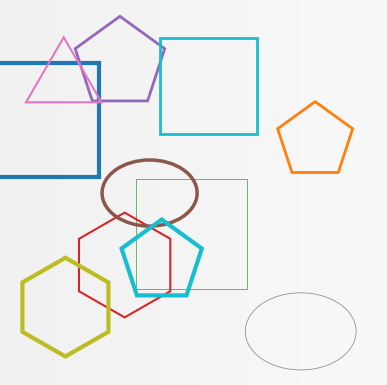[{"shape": "square", "thickness": 3, "radius": 0.74, "center": [0.107, 0.688]}, {"shape": "pentagon", "thickness": 2, "radius": 0.51, "center": [0.813, 0.634]}, {"shape": "square", "thickness": 0.5, "radius": 0.71, "center": [0.494, 0.392]}, {"shape": "hexagon", "thickness": 1.5, "radius": 0.68, "center": [0.322, 0.312]}, {"shape": "pentagon", "thickness": 2, "radius": 0.61, "center": [0.31, 0.836]}, {"shape": "oval", "thickness": 2.5, "radius": 0.61, "center": [0.386, 0.499]}, {"shape": "triangle", "thickness": 1.5, "radius": 0.56, "center": [0.164, 0.791]}, {"shape": "oval", "thickness": 0.5, "radius": 0.72, "center": [0.776, 0.139]}, {"shape": "hexagon", "thickness": 3, "radius": 0.64, "center": [0.169, 0.202]}, {"shape": "pentagon", "thickness": 3, "radius": 0.54, "center": [0.417, 0.321]}, {"shape": "square", "thickness": 2, "radius": 0.62, "center": [0.538, 0.777]}]